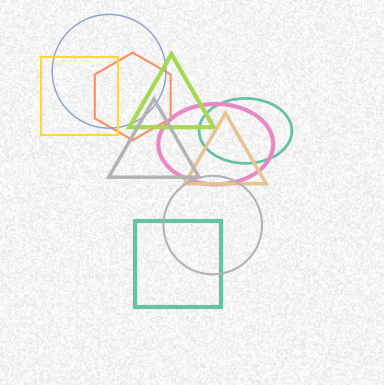[{"shape": "square", "thickness": 3, "radius": 0.56, "center": [0.463, 0.315]}, {"shape": "oval", "thickness": 2, "radius": 0.6, "center": [0.638, 0.66]}, {"shape": "hexagon", "thickness": 1.5, "radius": 0.57, "center": [0.345, 0.75]}, {"shape": "circle", "thickness": 1, "radius": 0.74, "center": [0.283, 0.815]}, {"shape": "oval", "thickness": 3, "radius": 0.75, "center": [0.56, 0.626]}, {"shape": "triangle", "thickness": 3, "radius": 0.63, "center": [0.445, 0.733]}, {"shape": "square", "thickness": 1.5, "radius": 0.5, "center": [0.206, 0.751]}, {"shape": "triangle", "thickness": 2.5, "radius": 0.61, "center": [0.585, 0.584]}, {"shape": "triangle", "thickness": 2.5, "radius": 0.68, "center": [0.4, 0.607]}, {"shape": "circle", "thickness": 1.5, "radius": 0.64, "center": [0.553, 0.415]}]